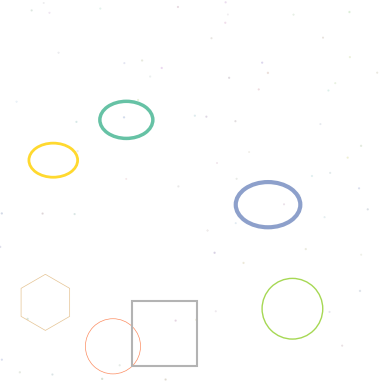[{"shape": "oval", "thickness": 2.5, "radius": 0.34, "center": [0.328, 0.689]}, {"shape": "circle", "thickness": 0.5, "radius": 0.36, "center": [0.293, 0.101]}, {"shape": "oval", "thickness": 3, "radius": 0.42, "center": [0.696, 0.468]}, {"shape": "circle", "thickness": 1, "radius": 0.39, "center": [0.76, 0.198]}, {"shape": "oval", "thickness": 2, "radius": 0.32, "center": [0.138, 0.584]}, {"shape": "hexagon", "thickness": 0.5, "radius": 0.36, "center": [0.118, 0.215]}, {"shape": "square", "thickness": 1.5, "radius": 0.43, "center": [0.428, 0.134]}]